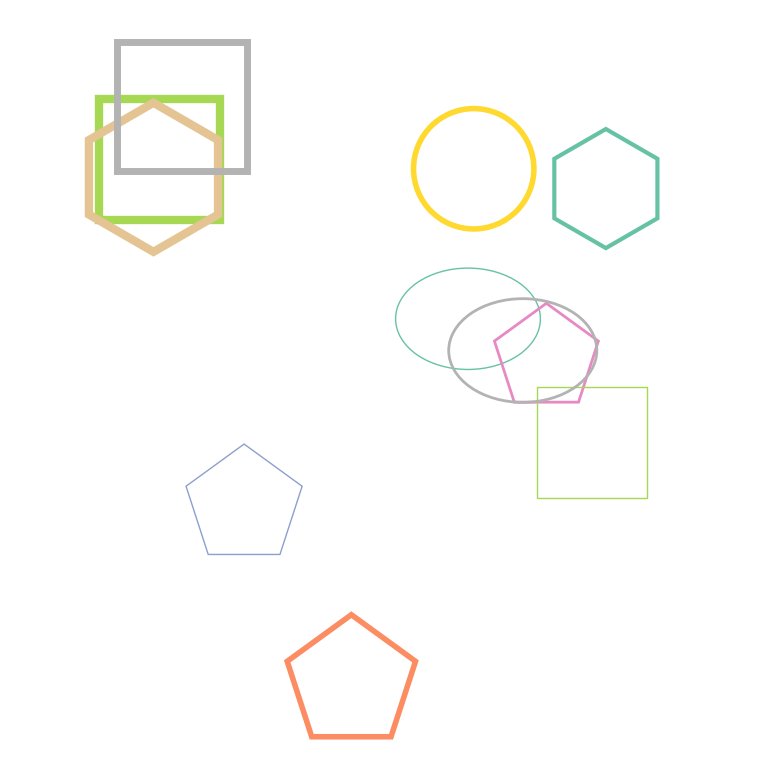[{"shape": "hexagon", "thickness": 1.5, "radius": 0.39, "center": [0.787, 0.755]}, {"shape": "oval", "thickness": 0.5, "radius": 0.47, "center": [0.608, 0.586]}, {"shape": "pentagon", "thickness": 2, "radius": 0.44, "center": [0.456, 0.114]}, {"shape": "pentagon", "thickness": 0.5, "radius": 0.4, "center": [0.317, 0.344]}, {"shape": "pentagon", "thickness": 1, "radius": 0.35, "center": [0.71, 0.535]}, {"shape": "square", "thickness": 0.5, "radius": 0.36, "center": [0.769, 0.426]}, {"shape": "square", "thickness": 3, "radius": 0.39, "center": [0.208, 0.793]}, {"shape": "circle", "thickness": 2, "radius": 0.39, "center": [0.615, 0.781]}, {"shape": "hexagon", "thickness": 3, "radius": 0.48, "center": [0.199, 0.77]}, {"shape": "oval", "thickness": 1, "radius": 0.48, "center": [0.679, 0.545]}, {"shape": "square", "thickness": 2.5, "radius": 0.42, "center": [0.236, 0.862]}]